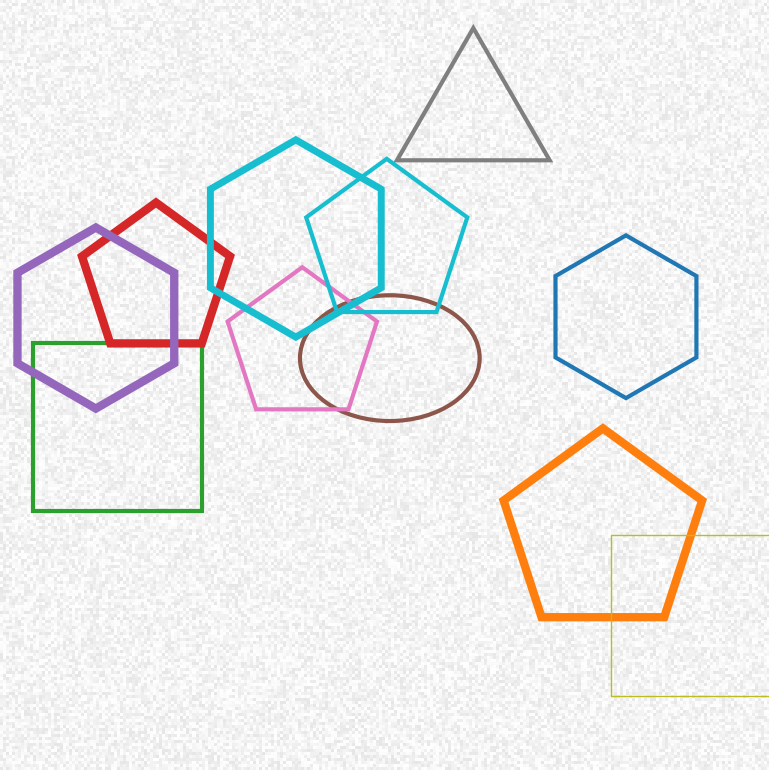[{"shape": "hexagon", "thickness": 1.5, "radius": 0.53, "center": [0.813, 0.589]}, {"shape": "pentagon", "thickness": 3, "radius": 0.68, "center": [0.783, 0.308]}, {"shape": "square", "thickness": 1.5, "radius": 0.55, "center": [0.153, 0.445]}, {"shape": "pentagon", "thickness": 3, "radius": 0.51, "center": [0.203, 0.636]}, {"shape": "hexagon", "thickness": 3, "radius": 0.59, "center": [0.124, 0.587]}, {"shape": "oval", "thickness": 1.5, "radius": 0.58, "center": [0.506, 0.535]}, {"shape": "pentagon", "thickness": 1.5, "radius": 0.51, "center": [0.393, 0.551]}, {"shape": "triangle", "thickness": 1.5, "radius": 0.57, "center": [0.615, 0.849]}, {"shape": "square", "thickness": 0.5, "radius": 0.52, "center": [0.897, 0.2]}, {"shape": "hexagon", "thickness": 2.5, "radius": 0.64, "center": [0.384, 0.69]}, {"shape": "pentagon", "thickness": 1.5, "radius": 0.55, "center": [0.502, 0.684]}]